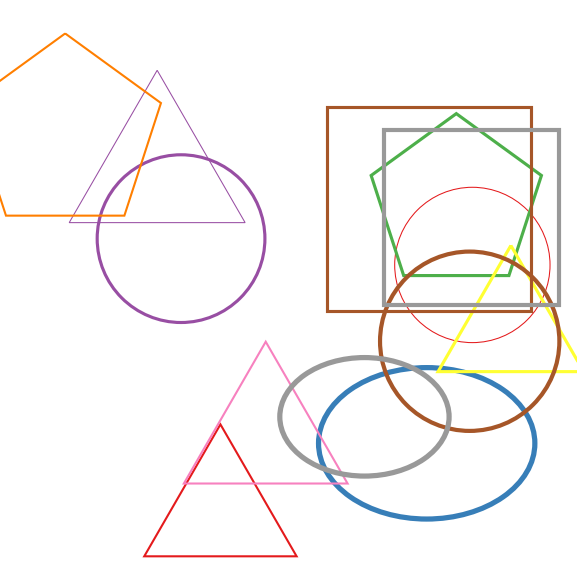[{"shape": "circle", "thickness": 0.5, "radius": 0.67, "center": [0.818, 0.54]}, {"shape": "triangle", "thickness": 1, "radius": 0.76, "center": [0.382, 0.112]}, {"shape": "oval", "thickness": 2.5, "radius": 0.94, "center": [0.739, 0.231]}, {"shape": "pentagon", "thickness": 1.5, "radius": 0.78, "center": [0.79, 0.647]}, {"shape": "circle", "thickness": 1.5, "radius": 0.73, "center": [0.314, 0.586]}, {"shape": "triangle", "thickness": 0.5, "radius": 0.88, "center": [0.272, 0.702]}, {"shape": "pentagon", "thickness": 1, "radius": 0.87, "center": [0.113, 0.767]}, {"shape": "triangle", "thickness": 1.5, "radius": 0.73, "center": [0.885, 0.428]}, {"shape": "circle", "thickness": 2, "radius": 0.78, "center": [0.813, 0.408]}, {"shape": "square", "thickness": 1.5, "radius": 0.88, "center": [0.743, 0.638]}, {"shape": "triangle", "thickness": 1, "radius": 0.82, "center": [0.46, 0.244]}, {"shape": "square", "thickness": 2, "radius": 0.76, "center": [0.817, 0.623]}, {"shape": "oval", "thickness": 2.5, "radius": 0.73, "center": [0.631, 0.277]}]